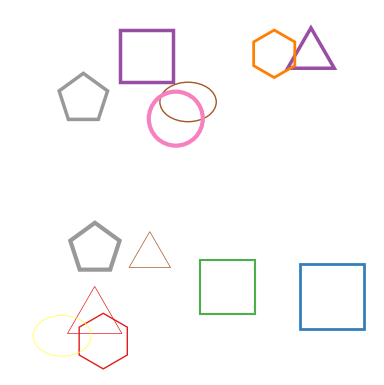[{"shape": "triangle", "thickness": 0.5, "radius": 0.41, "center": [0.246, 0.175]}, {"shape": "hexagon", "thickness": 1, "radius": 0.36, "center": [0.268, 0.114]}, {"shape": "square", "thickness": 2, "radius": 0.42, "center": [0.862, 0.23]}, {"shape": "square", "thickness": 1.5, "radius": 0.35, "center": [0.591, 0.255]}, {"shape": "triangle", "thickness": 2.5, "radius": 0.35, "center": [0.808, 0.858]}, {"shape": "square", "thickness": 2.5, "radius": 0.34, "center": [0.381, 0.855]}, {"shape": "hexagon", "thickness": 2, "radius": 0.31, "center": [0.712, 0.86]}, {"shape": "oval", "thickness": 0.5, "radius": 0.38, "center": [0.161, 0.128]}, {"shape": "oval", "thickness": 1, "radius": 0.37, "center": [0.489, 0.735]}, {"shape": "triangle", "thickness": 0.5, "radius": 0.31, "center": [0.389, 0.336]}, {"shape": "circle", "thickness": 3, "radius": 0.35, "center": [0.457, 0.692]}, {"shape": "pentagon", "thickness": 3, "radius": 0.34, "center": [0.247, 0.354]}, {"shape": "pentagon", "thickness": 2.5, "radius": 0.33, "center": [0.216, 0.743]}]